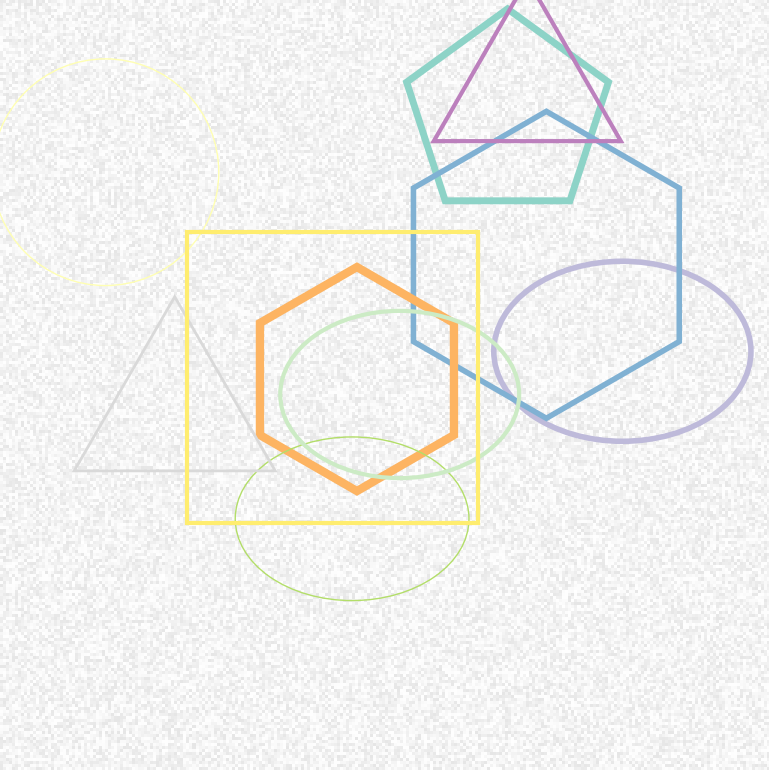[{"shape": "pentagon", "thickness": 2.5, "radius": 0.69, "center": [0.659, 0.851]}, {"shape": "circle", "thickness": 0.5, "radius": 0.74, "center": [0.137, 0.776]}, {"shape": "oval", "thickness": 2, "radius": 0.83, "center": [0.808, 0.544]}, {"shape": "hexagon", "thickness": 2, "radius": 1.0, "center": [0.71, 0.656]}, {"shape": "hexagon", "thickness": 3, "radius": 0.73, "center": [0.464, 0.508]}, {"shape": "oval", "thickness": 0.5, "radius": 0.76, "center": [0.457, 0.326]}, {"shape": "triangle", "thickness": 1, "radius": 0.75, "center": [0.227, 0.464]}, {"shape": "triangle", "thickness": 1.5, "radius": 0.7, "center": [0.685, 0.887]}, {"shape": "oval", "thickness": 1.5, "radius": 0.78, "center": [0.519, 0.488]}, {"shape": "square", "thickness": 1.5, "radius": 0.94, "center": [0.431, 0.51]}]